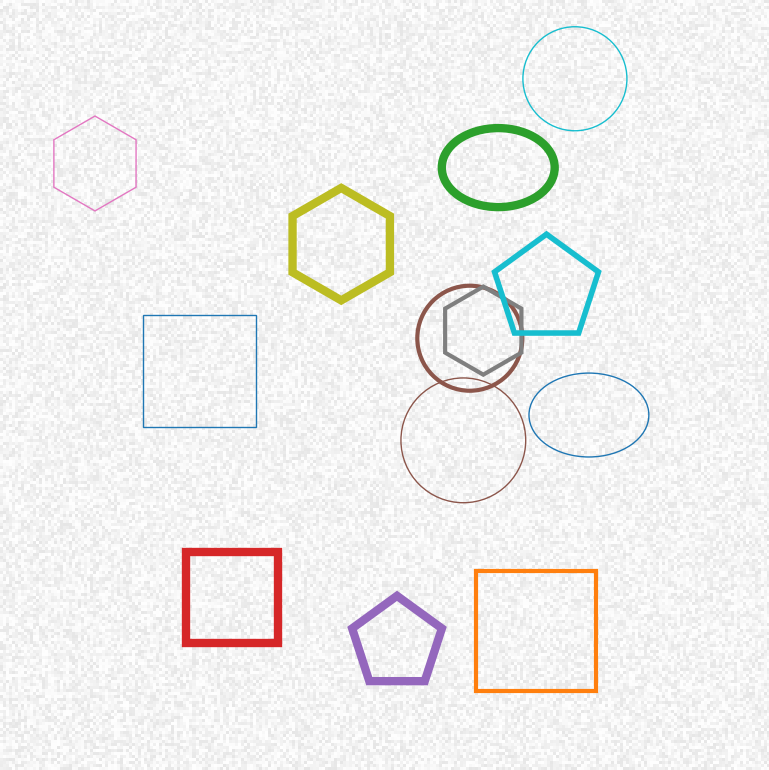[{"shape": "square", "thickness": 0.5, "radius": 0.37, "center": [0.259, 0.518]}, {"shape": "oval", "thickness": 0.5, "radius": 0.39, "center": [0.765, 0.461]}, {"shape": "square", "thickness": 1.5, "radius": 0.39, "center": [0.696, 0.18]}, {"shape": "oval", "thickness": 3, "radius": 0.37, "center": [0.647, 0.782]}, {"shape": "square", "thickness": 3, "radius": 0.3, "center": [0.301, 0.224]}, {"shape": "pentagon", "thickness": 3, "radius": 0.31, "center": [0.516, 0.165]}, {"shape": "circle", "thickness": 0.5, "radius": 0.41, "center": [0.602, 0.428]}, {"shape": "circle", "thickness": 1.5, "radius": 0.34, "center": [0.61, 0.561]}, {"shape": "hexagon", "thickness": 0.5, "radius": 0.31, "center": [0.123, 0.788]}, {"shape": "hexagon", "thickness": 1.5, "radius": 0.29, "center": [0.628, 0.571]}, {"shape": "hexagon", "thickness": 3, "radius": 0.37, "center": [0.443, 0.683]}, {"shape": "circle", "thickness": 0.5, "radius": 0.34, "center": [0.747, 0.898]}, {"shape": "pentagon", "thickness": 2, "radius": 0.35, "center": [0.71, 0.625]}]